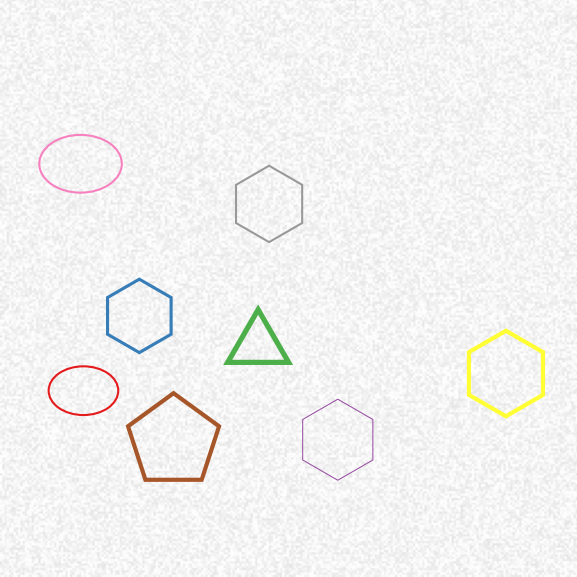[{"shape": "oval", "thickness": 1, "radius": 0.3, "center": [0.144, 0.323]}, {"shape": "hexagon", "thickness": 1.5, "radius": 0.32, "center": [0.241, 0.452]}, {"shape": "triangle", "thickness": 2.5, "radius": 0.3, "center": [0.447, 0.402]}, {"shape": "hexagon", "thickness": 0.5, "radius": 0.35, "center": [0.585, 0.238]}, {"shape": "hexagon", "thickness": 2, "radius": 0.37, "center": [0.876, 0.352]}, {"shape": "pentagon", "thickness": 2, "radius": 0.41, "center": [0.301, 0.235]}, {"shape": "oval", "thickness": 1, "radius": 0.36, "center": [0.139, 0.716]}, {"shape": "hexagon", "thickness": 1, "radius": 0.33, "center": [0.466, 0.646]}]